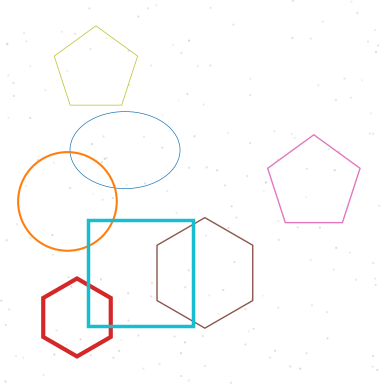[{"shape": "oval", "thickness": 0.5, "radius": 0.71, "center": [0.325, 0.61]}, {"shape": "circle", "thickness": 1.5, "radius": 0.64, "center": [0.175, 0.477]}, {"shape": "hexagon", "thickness": 3, "radius": 0.51, "center": [0.2, 0.175]}, {"shape": "hexagon", "thickness": 1, "radius": 0.72, "center": [0.532, 0.291]}, {"shape": "pentagon", "thickness": 1, "radius": 0.63, "center": [0.815, 0.524]}, {"shape": "pentagon", "thickness": 0.5, "radius": 0.57, "center": [0.249, 0.819]}, {"shape": "square", "thickness": 2.5, "radius": 0.69, "center": [0.365, 0.291]}]